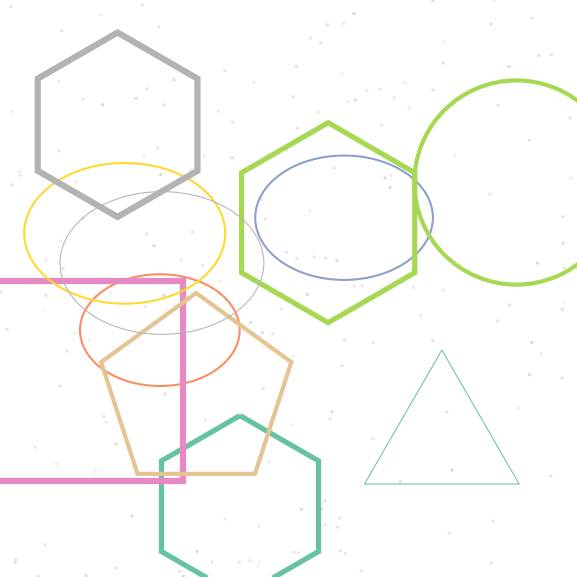[{"shape": "triangle", "thickness": 0.5, "radius": 0.77, "center": [0.765, 0.238]}, {"shape": "hexagon", "thickness": 2.5, "radius": 0.78, "center": [0.416, 0.123]}, {"shape": "oval", "thickness": 1, "radius": 0.69, "center": [0.277, 0.427]}, {"shape": "oval", "thickness": 1, "radius": 0.77, "center": [0.596, 0.622]}, {"shape": "square", "thickness": 3, "radius": 0.87, "center": [0.143, 0.34]}, {"shape": "hexagon", "thickness": 2.5, "radius": 0.87, "center": [0.568, 0.614]}, {"shape": "circle", "thickness": 2, "radius": 0.88, "center": [0.894, 0.683]}, {"shape": "oval", "thickness": 1, "radius": 0.87, "center": [0.216, 0.595]}, {"shape": "pentagon", "thickness": 2, "radius": 0.87, "center": [0.34, 0.319]}, {"shape": "oval", "thickness": 0.5, "radius": 0.88, "center": [0.28, 0.544]}, {"shape": "hexagon", "thickness": 3, "radius": 0.8, "center": [0.204, 0.783]}]